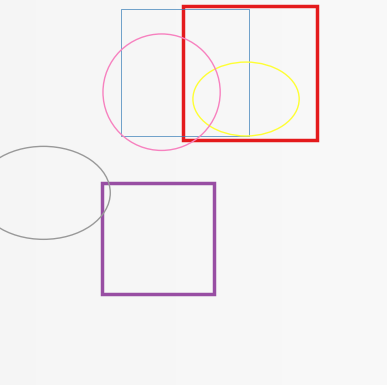[{"shape": "square", "thickness": 2.5, "radius": 0.87, "center": [0.644, 0.811]}, {"shape": "square", "thickness": 0.5, "radius": 0.82, "center": [0.477, 0.812]}, {"shape": "square", "thickness": 2.5, "radius": 0.72, "center": [0.407, 0.381]}, {"shape": "oval", "thickness": 1, "radius": 0.69, "center": [0.635, 0.743]}, {"shape": "circle", "thickness": 1, "radius": 0.76, "center": [0.417, 0.761]}, {"shape": "oval", "thickness": 1, "radius": 0.86, "center": [0.112, 0.499]}]